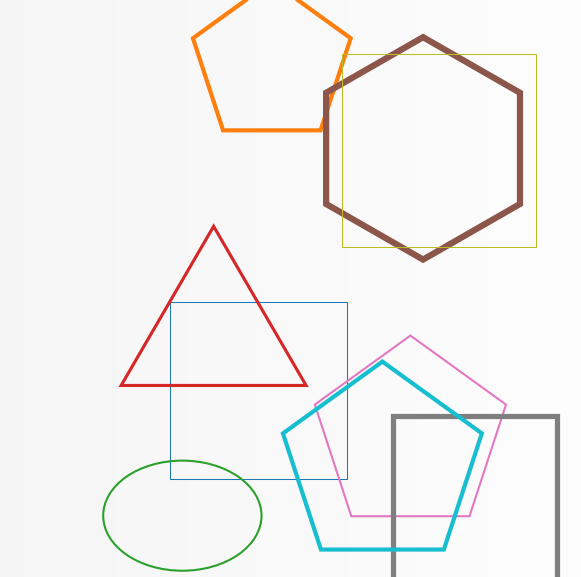[{"shape": "square", "thickness": 0.5, "radius": 0.76, "center": [0.445, 0.323]}, {"shape": "pentagon", "thickness": 2, "radius": 0.71, "center": [0.468, 0.889]}, {"shape": "oval", "thickness": 1, "radius": 0.68, "center": [0.314, 0.106]}, {"shape": "triangle", "thickness": 1.5, "radius": 0.92, "center": [0.368, 0.424]}, {"shape": "hexagon", "thickness": 3, "radius": 0.96, "center": [0.728, 0.742]}, {"shape": "pentagon", "thickness": 1, "radius": 0.86, "center": [0.706, 0.245]}, {"shape": "square", "thickness": 2.5, "radius": 0.71, "center": [0.817, 0.136]}, {"shape": "square", "thickness": 0.5, "radius": 0.84, "center": [0.756, 0.738]}, {"shape": "pentagon", "thickness": 2, "radius": 0.9, "center": [0.658, 0.193]}]